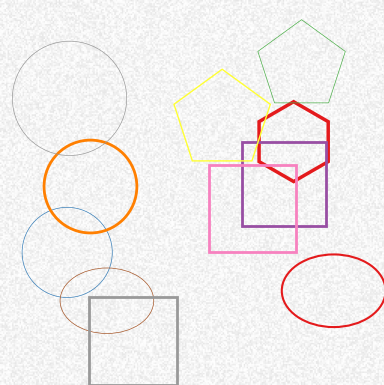[{"shape": "oval", "thickness": 1.5, "radius": 0.67, "center": [0.867, 0.245]}, {"shape": "hexagon", "thickness": 2.5, "radius": 0.52, "center": [0.763, 0.632]}, {"shape": "circle", "thickness": 0.5, "radius": 0.59, "center": [0.175, 0.344]}, {"shape": "pentagon", "thickness": 0.5, "radius": 0.6, "center": [0.783, 0.829]}, {"shape": "square", "thickness": 2, "radius": 0.54, "center": [0.737, 0.522]}, {"shape": "circle", "thickness": 2, "radius": 0.6, "center": [0.235, 0.515]}, {"shape": "pentagon", "thickness": 1, "radius": 0.66, "center": [0.577, 0.689]}, {"shape": "oval", "thickness": 0.5, "radius": 0.61, "center": [0.278, 0.219]}, {"shape": "square", "thickness": 2, "radius": 0.57, "center": [0.656, 0.459]}, {"shape": "circle", "thickness": 0.5, "radius": 0.74, "center": [0.181, 0.745]}, {"shape": "square", "thickness": 2, "radius": 0.57, "center": [0.345, 0.113]}]